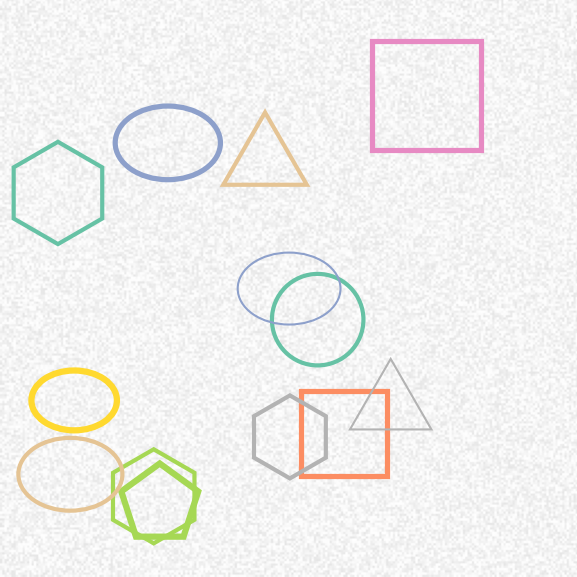[{"shape": "circle", "thickness": 2, "radius": 0.4, "center": [0.55, 0.446]}, {"shape": "hexagon", "thickness": 2, "radius": 0.44, "center": [0.1, 0.665]}, {"shape": "square", "thickness": 2.5, "radius": 0.37, "center": [0.596, 0.249]}, {"shape": "oval", "thickness": 1, "radius": 0.45, "center": [0.501, 0.499]}, {"shape": "oval", "thickness": 2.5, "radius": 0.46, "center": [0.291, 0.752]}, {"shape": "square", "thickness": 2.5, "radius": 0.47, "center": [0.739, 0.834]}, {"shape": "hexagon", "thickness": 2, "radius": 0.41, "center": [0.266, 0.14]}, {"shape": "pentagon", "thickness": 3, "radius": 0.35, "center": [0.277, 0.126]}, {"shape": "oval", "thickness": 3, "radius": 0.37, "center": [0.128, 0.306]}, {"shape": "oval", "thickness": 2, "radius": 0.45, "center": [0.122, 0.178]}, {"shape": "triangle", "thickness": 2, "radius": 0.42, "center": [0.459, 0.721]}, {"shape": "triangle", "thickness": 1, "radius": 0.41, "center": [0.677, 0.296]}, {"shape": "hexagon", "thickness": 2, "radius": 0.36, "center": [0.502, 0.243]}]